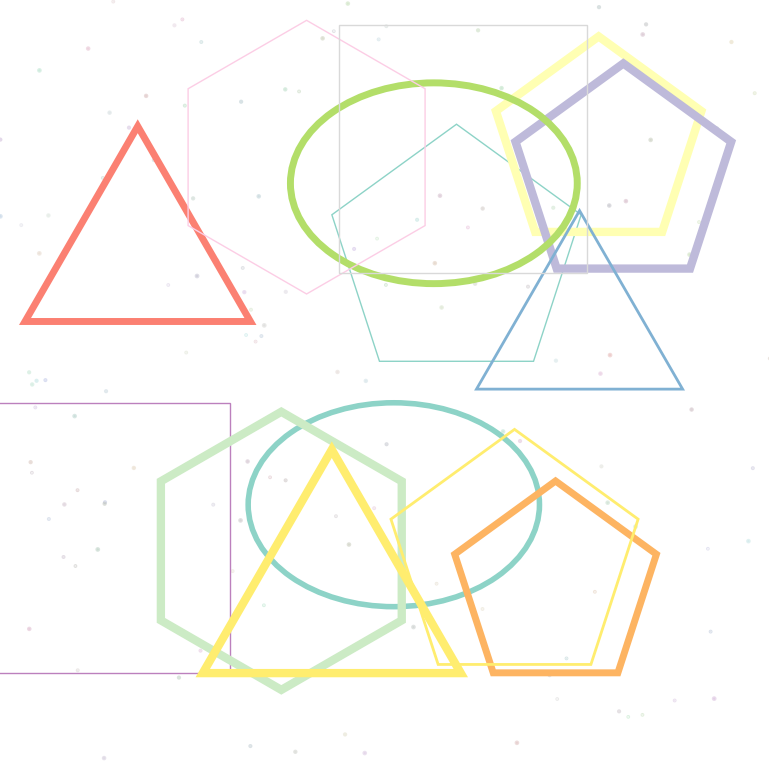[{"shape": "oval", "thickness": 2, "radius": 0.95, "center": [0.511, 0.345]}, {"shape": "pentagon", "thickness": 0.5, "radius": 0.85, "center": [0.593, 0.668]}, {"shape": "pentagon", "thickness": 3, "radius": 0.7, "center": [0.777, 0.812]}, {"shape": "pentagon", "thickness": 3, "radius": 0.74, "center": [0.81, 0.77]}, {"shape": "triangle", "thickness": 2.5, "radius": 0.85, "center": [0.179, 0.667]}, {"shape": "triangle", "thickness": 1, "radius": 0.77, "center": [0.753, 0.572]}, {"shape": "pentagon", "thickness": 2.5, "radius": 0.69, "center": [0.722, 0.238]}, {"shape": "oval", "thickness": 2.5, "radius": 0.93, "center": [0.563, 0.762]}, {"shape": "hexagon", "thickness": 0.5, "radius": 0.89, "center": [0.398, 0.796]}, {"shape": "square", "thickness": 0.5, "radius": 0.8, "center": [0.601, 0.807]}, {"shape": "square", "thickness": 0.5, "radius": 0.88, "center": [0.123, 0.301]}, {"shape": "hexagon", "thickness": 3, "radius": 0.9, "center": [0.365, 0.285]}, {"shape": "triangle", "thickness": 3, "radius": 0.97, "center": [0.431, 0.223]}, {"shape": "pentagon", "thickness": 1, "radius": 0.84, "center": [0.668, 0.274]}]